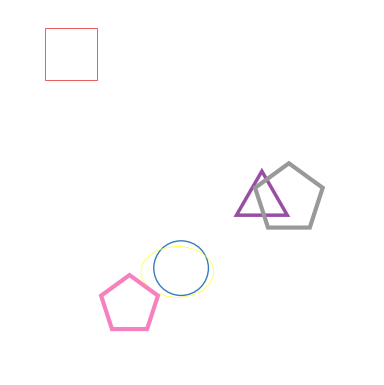[{"shape": "square", "thickness": 0.5, "radius": 0.34, "center": [0.183, 0.861]}, {"shape": "circle", "thickness": 1, "radius": 0.35, "center": [0.47, 0.304]}, {"shape": "triangle", "thickness": 2.5, "radius": 0.38, "center": [0.68, 0.479]}, {"shape": "oval", "thickness": 0.5, "radius": 0.47, "center": [0.461, 0.294]}, {"shape": "pentagon", "thickness": 3, "radius": 0.39, "center": [0.336, 0.208]}, {"shape": "pentagon", "thickness": 3, "radius": 0.46, "center": [0.75, 0.484]}]